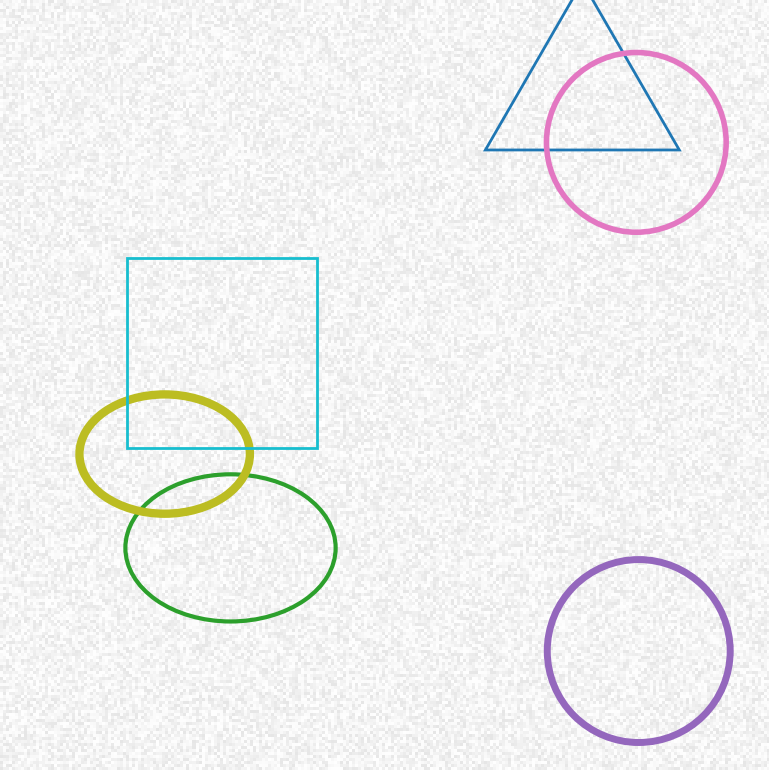[{"shape": "triangle", "thickness": 1, "radius": 0.73, "center": [0.756, 0.878]}, {"shape": "oval", "thickness": 1.5, "radius": 0.68, "center": [0.299, 0.288]}, {"shape": "circle", "thickness": 2.5, "radius": 0.59, "center": [0.83, 0.155]}, {"shape": "circle", "thickness": 2, "radius": 0.58, "center": [0.826, 0.815]}, {"shape": "oval", "thickness": 3, "radius": 0.55, "center": [0.214, 0.41]}, {"shape": "square", "thickness": 1, "radius": 0.62, "center": [0.288, 0.542]}]